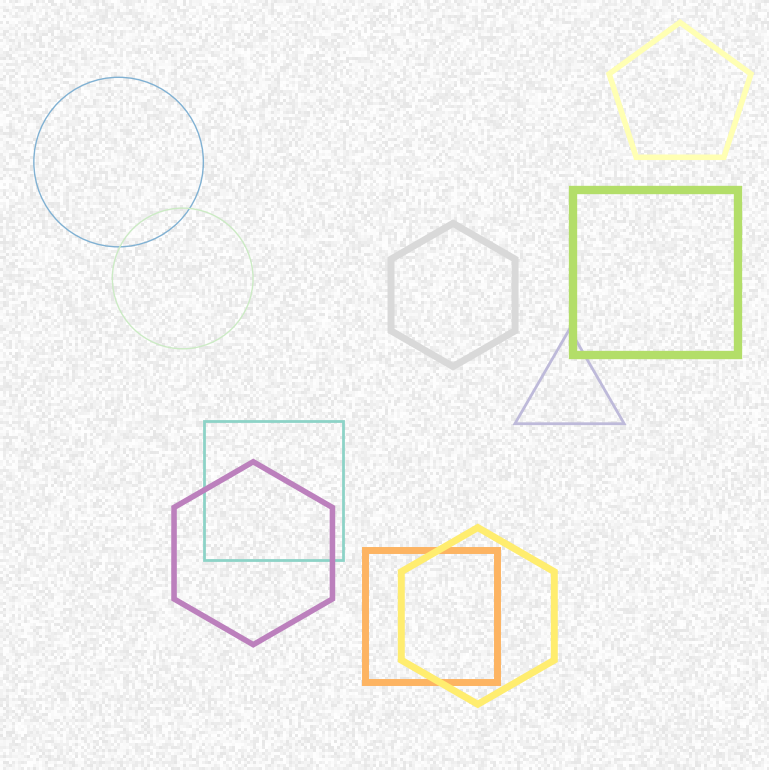[{"shape": "square", "thickness": 1, "radius": 0.45, "center": [0.356, 0.364]}, {"shape": "pentagon", "thickness": 2, "radius": 0.48, "center": [0.883, 0.874]}, {"shape": "triangle", "thickness": 1, "radius": 0.41, "center": [0.74, 0.491]}, {"shape": "circle", "thickness": 0.5, "radius": 0.55, "center": [0.154, 0.79]}, {"shape": "square", "thickness": 2.5, "radius": 0.43, "center": [0.559, 0.2]}, {"shape": "square", "thickness": 3, "radius": 0.54, "center": [0.851, 0.646]}, {"shape": "hexagon", "thickness": 2.5, "radius": 0.47, "center": [0.588, 0.617]}, {"shape": "hexagon", "thickness": 2, "radius": 0.59, "center": [0.329, 0.282]}, {"shape": "circle", "thickness": 0.5, "radius": 0.46, "center": [0.237, 0.638]}, {"shape": "hexagon", "thickness": 2.5, "radius": 0.57, "center": [0.621, 0.2]}]